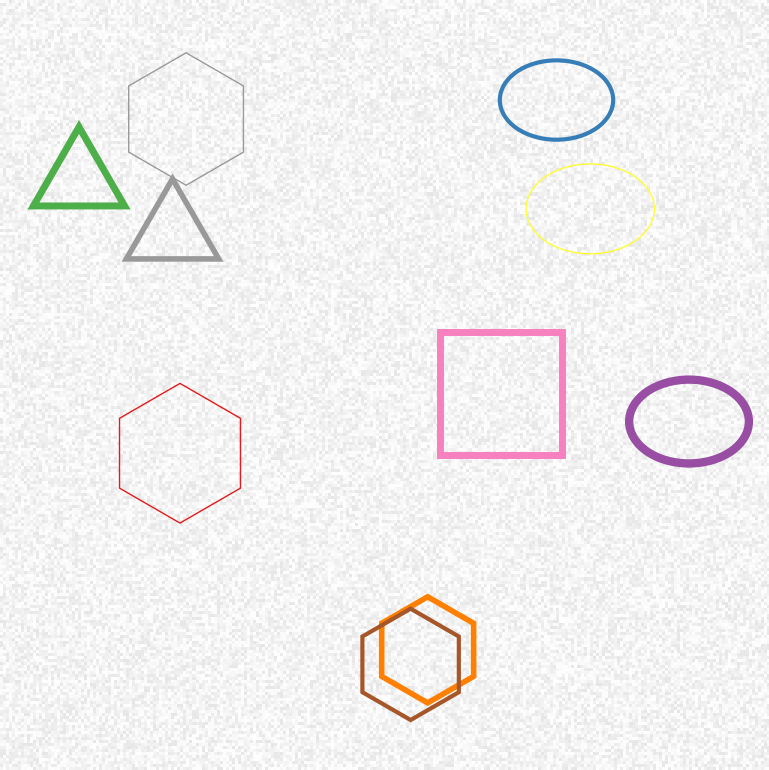[{"shape": "hexagon", "thickness": 0.5, "radius": 0.45, "center": [0.234, 0.411]}, {"shape": "oval", "thickness": 1.5, "radius": 0.37, "center": [0.723, 0.87]}, {"shape": "triangle", "thickness": 2.5, "radius": 0.34, "center": [0.103, 0.767]}, {"shape": "oval", "thickness": 3, "radius": 0.39, "center": [0.895, 0.453]}, {"shape": "hexagon", "thickness": 2, "radius": 0.34, "center": [0.555, 0.156]}, {"shape": "oval", "thickness": 0.5, "radius": 0.42, "center": [0.766, 0.729]}, {"shape": "hexagon", "thickness": 1.5, "radius": 0.36, "center": [0.533, 0.137]}, {"shape": "square", "thickness": 2.5, "radius": 0.4, "center": [0.651, 0.489]}, {"shape": "hexagon", "thickness": 0.5, "radius": 0.43, "center": [0.242, 0.845]}, {"shape": "triangle", "thickness": 2, "radius": 0.35, "center": [0.224, 0.698]}]